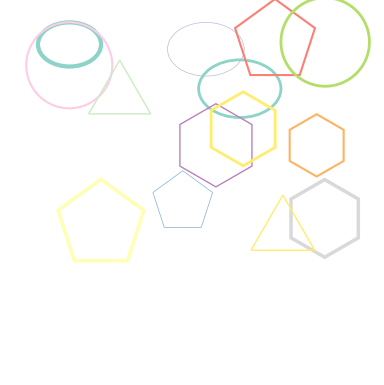[{"shape": "oval", "thickness": 2, "radius": 0.53, "center": [0.623, 0.77]}, {"shape": "oval", "thickness": 3, "radius": 0.41, "center": [0.181, 0.885]}, {"shape": "pentagon", "thickness": 2.5, "radius": 0.59, "center": [0.262, 0.417]}, {"shape": "oval", "thickness": 0.5, "radius": 0.5, "center": [0.535, 0.872]}, {"shape": "pentagon", "thickness": 1.5, "radius": 0.55, "center": [0.714, 0.893]}, {"shape": "pentagon", "thickness": 0.5, "radius": 0.41, "center": [0.475, 0.475]}, {"shape": "hexagon", "thickness": 1.5, "radius": 0.4, "center": [0.823, 0.622]}, {"shape": "circle", "thickness": 2, "radius": 0.57, "center": [0.845, 0.891]}, {"shape": "circle", "thickness": 1.5, "radius": 0.56, "center": [0.18, 0.83]}, {"shape": "hexagon", "thickness": 2.5, "radius": 0.5, "center": [0.843, 0.433]}, {"shape": "hexagon", "thickness": 1, "radius": 0.54, "center": [0.561, 0.623]}, {"shape": "triangle", "thickness": 1, "radius": 0.47, "center": [0.311, 0.751]}, {"shape": "triangle", "thickness": 1, "radius": 0.48, "center": [0.735, 0.398]}, {"shape": "hexagon", "thickness": 2, "radius": 0.48, "center": [0.632, 0.665]}]